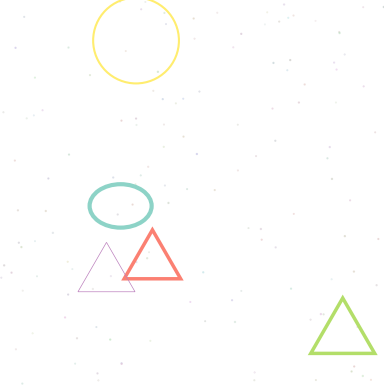[{"shape": "oval", "thickness": 3, "radius": 0.4, "center": [0.313, 0.465]}, {"shape": "triangle", "thickness": 2.5, "radius": 0.42, "center": [0.396, 0.318]}, {"shape": "triangle", "thickness": 2.5, "radius": 0.48, "center": [0.89, 0.13]}, {"shape": "triangle", "thickness": 0.5, "radius": 0.43, "center": [0.277, 0.285]}, {"shape": "circle", "thickness": 1.5, "radius": 0.56, "center": [0.353, 0.895]}]